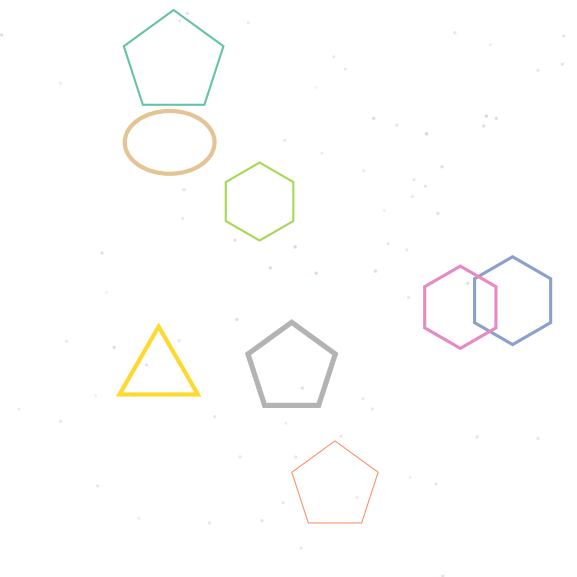[{"shape": "pentagon", "thickness": 1, "radius": 0.45, "center": [0.301, 0.891]}, {"shape": "pentagon", "thickness": 0.5, "radius": 0.39, "center": [0.58, 0.157]}, {"shape": "hexagon", "thickness": 1.5, "radius": 0.38, "center": [0.888, 0.478]}, {"shape": "hexagon", "thickness": 1.5, "radius": 0.36, "center": [0.797, 0.467]}, {"shape": "hexagon", "thickness": 1, "radius": 0.34, "center": [0.449, 0.65]}, {"shape": "triangle", "thickness": 2, "radius": 0.39, "center": [0.275, 0.355]}, {"shape": "oval", "thickness": 2, "radius": 0.39, "center": [0.294, 0.753]}, {"shape": "pentagon", "thickness": 2.5, "radius": 0.4, "center": [0.505, 0.361]}]